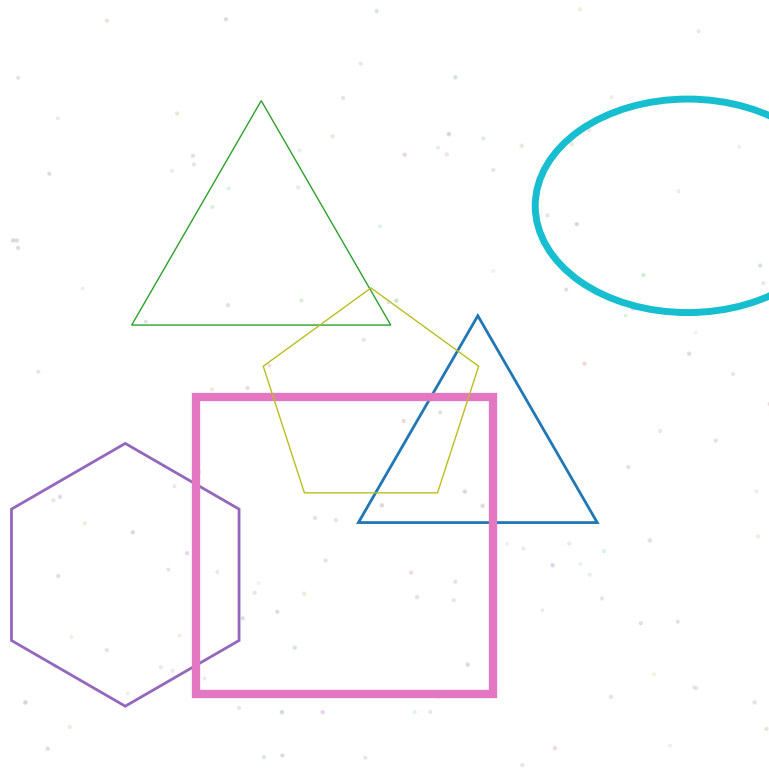[{"shape": "triangle", "thickness": 1, "radius": 0.9, "center": [0.621, 0.411]}, {"shape": "triangle", "thickness": 0.5, "radius": 0.97, "center": [0.339, 0.675]}, {"shape": "hexagon", "thickness": 1, "radius": 0.85, "center": [0.163, 0.253]}, {"shape": "square", "thickness": 3, "radius": 0.96, "center": [0.447, 0.292]}, {"shape": "pentagon", "thickness": 0.5, "radius": 0.74, "center": [0.482, 0.479]}, {"shape": "oval", "thickness": 2.5, "radius": 0.99, "center": [0.893, 0.733]}]